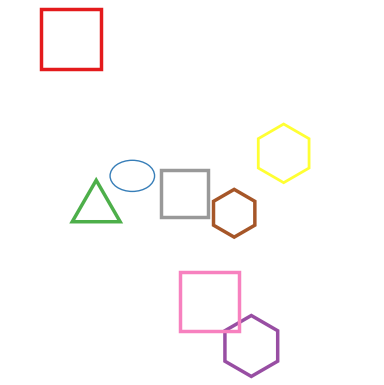[{"shape": "square", "thickness": 2.5, "radius": 0.39, "center": [0.185, 0.9]}, {"shape": "oval", "thickness": 1, "radius": 0.29, "center": [0.344, 0.543]}, {"shape": "triangle", "thickness": 2.5, "radius": 0.36, "center": [0.25, 0.46]}, {"shape": "hexagon", "thickness": 2.5, "radius": 0.4, "center": [0.653, 0.101]}, {"shape": "hexagon", "thickness": 2, "radius": 0.38, "center": [0.737, 0.602]}, {"shape": "hexagon", "thickness": 2.5, "radius": 0.31, "center": [0.608, 0.446]}, {"shape": "square", "thickness": 2.5, "radius": 0.38, "center": [0.544, 0.216]}, {"shape": "square", "thickness": 2.5, "radius": 0.3, "center": [0.479, 0.498]}]